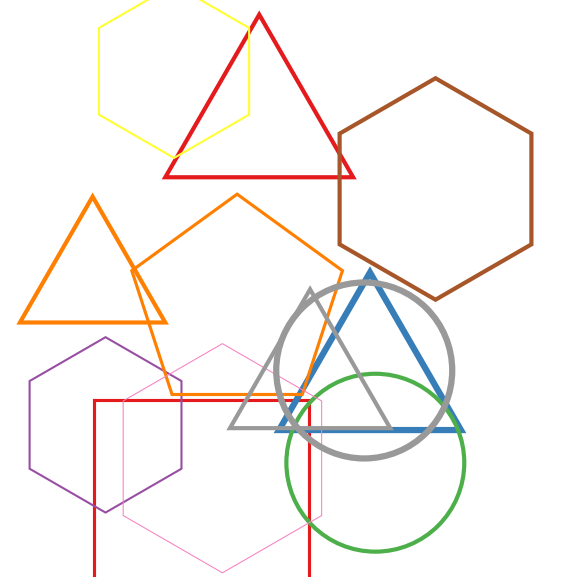[{"shape": "square", "thickness": 1.5, "radius": 0.93, "center": [0.349, 0.12]}, {"shape": "triangle", "thickness": 2, "radius": 0.94, "center": [0.449, 0.786]}, {"shape": "triangle", "thickness": 3, "radius": 0.91, "center": [0.641, 0.345]}, {"shape": "circle", "thickness": 2, "radius": 0.77, "center": [0.65, 0.198]}, {"shape": "hexagon", "thickness": 1, "radius": 0.76, "center": [0.183, 0.263]}, {"shape": "pentagon", "thickness": 1.5, "radius": 0.96, "center": [0.411, 0.471]}, {"shape": "triangle", "thickness": 2, "radius": 0.73, "center": [0.16, 0.513]}, {"shape": "hexagon", "thickness": 1, "radius": 0.75, "center": [0.301, 0.876]}, {"shape": "hexagon", "thickness": 2, "radius": 0.96, "center": [0.754, 0.672]}, {"shape": "hexagon", "thickness": 0.5, "radius": 0.99, "center": [0.385, 0.206]}, {"shape": "circle", "thickness": 3, "radius": 0.76, "center": [0.631, 0.358]}, {"shape": "triangle", "thickness": 2, "radius": 0.8, "center": [0.537, 0.338]}]